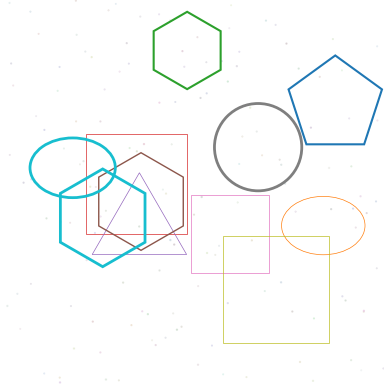[{"shape": "pentagon", "thickness": 1.5, "radius": 0.64, "center": [0.871, 0.728]}, {"shape": "oval", "thickness": 0.5, "radius": 0.54, "center": [0.84, 0.414]}, {"shape": "hexagon", "thickness": 1.5, "radius": 0.5, "center": [0.486, 0.869]}, {"shape": "square", "thickness": 0.5, "radius": 0.65, "center": [0.354, 0.522]}, {"shape": "triangle", "thickness": 0.5, "radius": 0.71, "center": [0.362, 0.41]}, {"shape": "hexagon", "thickness": 1, "radius": 0.63, "center": [0.366, 0.477]}, {"shape": "square", "thickness": 0.5, "radius": 0.51, "center": [0.596, 0.392]}, {"shape": "circle", "thickness": 2, "radius": 0.57, "center": [0.67, 0.618]}, {"shape": "square", "thickness": 0.5, "radius": 0.69, "center": [0.716, 0.248]}, {"shape": "hexagon", "thickness": 2, "radius": 0.63, "center": [0.267, 0.434]}, {"shape": "oval", "thickness": 2, "radius": 0.55, "center": [0.189, 0.564]}]